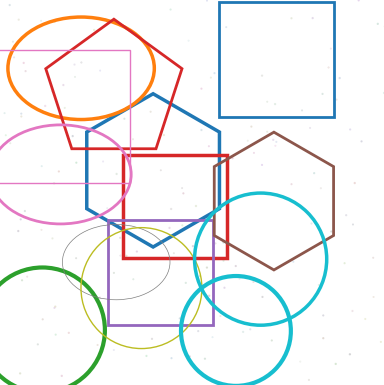[{"shape": "square", "thickness": 2, "radius": 0.75, "center": [0.719, 0.845]}, {"shape": "hexagon", "thickness": 2.5, "radius": 0.99, "center": [0.398, 0.557]}, {"shape": "oval", "thickness": 2.5, "radius": 0.95, "center": [0.211, 0.823]}, {"shape": "circle", "thickness": 3, "radius": 0.81, "center": [0.11, 0.143]}, {"shape": "square", "thickness": 2.5, "radius": 0.67, "center": [0.455, 0.463]}, {"shape": "pentagon", "thickness": 2, "radius": 0.93, "center": [0.296, 0.764]}, {"shape": "square", "thickness": 2, "radius": 0.68, "center": [0.416, 0.293]}, {"shape": "hexagon", "thickness": 2, "radius": 0.89, "center": [0.711, 0.478]}, {"shape": "oval", "thickness": 2, "radius": 0.92, "center": [0.157, 0.547]}, {"shape": "square", "thickness": 1, "radius": 0.86, "center": [0.166, 0.697]}, {"shape": "oval", "thickness": 0.5, "radius": 0.7, "center": [0.302, 0.319]}, {"shape": "circle", "thickness": 1, "radius": 0.79, "center": [0.367, 0.252]}, {"shape": "circle", "thickness": 2.5, "radius": 0.86, "center": [0.677, 0.327]}, {"shape": "circle", "thickness": 3, "radius": 0.71, "center": [0.613, 0.14]}]